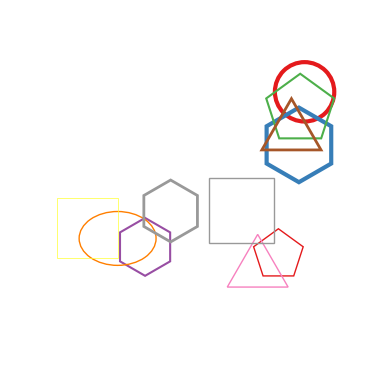[{"shape": "circle", "thickness": 3, "radius": 0.39, "center": [0.791, 0.762]}, {"shape": "pentagon", "thickness": 1, "radius": 0.34, "center": [0.723, 0.338]}, {"shape": "hexagon", "thickness": 3, "radius": 0.48, "center": [0.776, 0.624]}, {"shape": "pentagon", "thickness": 1.5, "radius": 0.46, "center": [0.78, 0.716]}, {"shape": "hexagon", "thickness": 1.5, "radius": 0.38, "center": [0.377, 0.359]}, {"shape": "oval", "thickness": 1, "radius": 0.5, "center": [0.305, 0.381]}, {"shape": "square", "thickness": 0.5, "radius": 0.39, "center": [0.228, 0.408]}, {"shape": "triangle", "thickness": 2, "radius": 0.44, "center": [0.757, 0.655]}, {"shape": "triangle", "thickness": 1, "radius": 0.46, "center": [0.669, 0.3]}, {"shape": "square", "thickness": 1, "radius": 0.42, "center": [0.627, 0.454]}, {"shape": "hexagon", "thickness": 2, "radius": 0.4, "center": [0.443, 0.452]}]